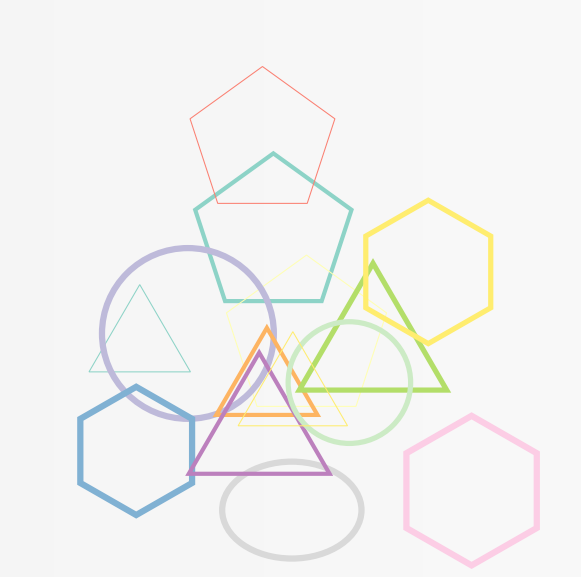[{"shape": "triangle", "thickness": 0.5, "radius": 0.5, "center": [0.24, 0.406]}, {"shape": "pentagon", "thickness": 2, "radius": 0.71, "center": [0.47, 0.592]}, {"shape": "pentagon", "thickness": 0.5, "radius": 0.72, "center": [0.527, 0.413]}, {"shape": "circle", "thickness": 3, "radius": 0.74, "center": [0.323, 0.422]}, {"shape": "pentagon", "thickness": 0.5, "radius": 0.65, "center": [0.452, 0.753]}, {"shape": "hexagon", "thickness": 3, "radius": 0.55, "center": [0.234, 0.218]}, {"shape": "triangle", "thickness": 2, "radius": 0.5, "center": [0.459, 0.331]}, {"shape": "triangle", "thickness": 2.5, "radius": 0.73, "center": [0.642, 0.397]}, {"shape": "hexagon", "thickness": 3, "radius": 0.65, "center": [0.811, 0.15]}, {"shape": "oval", "thickness": 3, "radius": 0.6, "center": [0.502, 0.116]}, {"shape": "triangle", "thickness": 2, "radius": 0.7, "center": [0.446, 0.249]}, {"shape": "circle", "thickness": 2.5, "radius": 0.53, "center": [0.601, 0.337]}, {"shape": "hexagon", "thickness": 2.5, "radius": 0.62, "center": [0.737, 0.528]}, {"shape": "triangle", "thickness": 0.5, "radius": 0.54, "center": [0.504, 0.316]}]